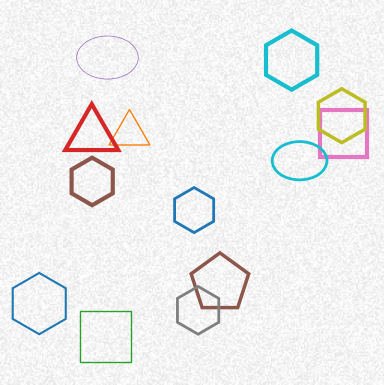[{"shape": "hexagon", "thickness": 1.5, "radius": 0.4, "center": [0.102, 0.211]}, {"shape": "hexagon", "thickness": 2, "radius": 0.29, "center": [0.504, 0.454]}, {"shape": "triangle", "thickness": 1, "radius": 0.31, "center": [0.336, 0.654]}, {"shape": "square", "thickness": 1, "radius": 0.33, "center": [0.275, 0.126]}, {"shape": "triangle", "thickness": 3, "radius": 0.4, "center": [0.238, 0.65]}, {"shape": "oval", "thickness": 0.5, "radius": 0.4, "center": [0.279, 0.851]}, {"shape": "pentagon", "thickness": 2.5, "radius": 0.39, "center": [0.571, 0.265]}, {"shape": "hexagon", "thickness": 3, "radius": 0.31, "center": [0.239, 0.529]}, {"shape": "square", "thickness": 3, "radius": 0.3, "center": [0.892, 0.653]}, {"shape": "hexagon", "thickness": 2, "radius": 0.31, "center": [0.515, 0.194]}, {"shape": "hexagon", "thickness": 2.5, "radius": 0.35, "center": [0.888, 0.699]}, {"shape": "oval", "thickness": 2, "radius": 0.36, "center": [0.778, 0.583]}, {"shape": "hexagon", "thickness": 3, "radius": 0.38, "center": [0.757, 0.844]}]